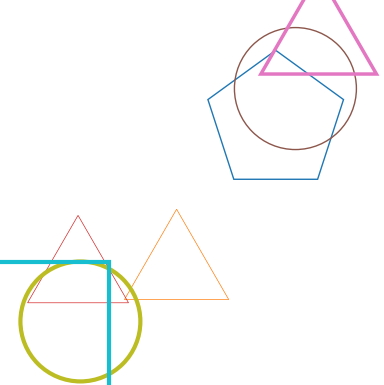[{"shape": "pentagon", "thickness": 1, "radius": 0.93, "center": [0.716, 0.684]}, {"shape": "triangle", "thickness": 0.5, "radius": 0.78, "center": [0.459, 0.3]}, {"shape": "triangle", "thickness": 0.5, "radius": 0.76, "center": [0.203, 0.289]}, {"shape": "circle", "thickness": 1, "radius": 0.79, "center": [0.767, 0.77]}, {"shape": "triangle", "thickness": 2.5, "radius": 0.87, "center": [0.828, 0.894]}, {"shape": "circle", "thickness": 3, "radius": 0.78, "center": [0.209, 0.165]}, {"shape": "square", "thickness": 3, "radius": 0.91, "center": [0.101, 0.138]}]